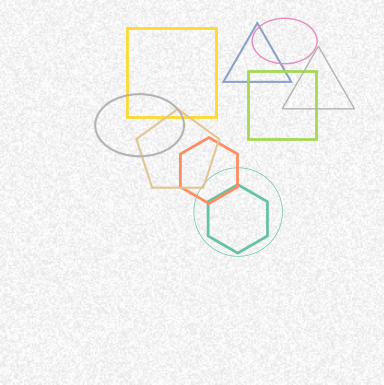[{"shape": "circle", "thickness": 0.5, "radius": 0.58, "center": [0.619, 0.449]}, {"shape": "hexagon", "thickness": 2, "radius": 0.45, "center": [0.618, 0.432]}, {"shape": "hexagon", "thickness": 2, "radius": 0.43, "center": [0.543, 0.557]}, {"shape": "triangle", "thickness": 1.5, "radius": 0.51, "center": [0.668, 0.838]}, {"shape": "oval", "thickness": 1, "radius": 0.42, "center": [0.739, 0.893]}, {"shape": "square", "thickness": 2, "radius": 0.44, "center": [0.732, 0.727]}, {"shape": "square", "thickness": 2, "radius": 0.58, "center": [0.445, 0.811]}, {"shape": "pentagon", "thickness": 1.5, "radius": 0.57, "center": [0.462, 0.604]}, {"shape": "oval", "thickness": 1.5, "radius": 0.58, "center": [0.363, 0.675]}, {"shape": "triangle", "thickness": 1, "radius": 0.54, "center": [0.827, 0.772]}]